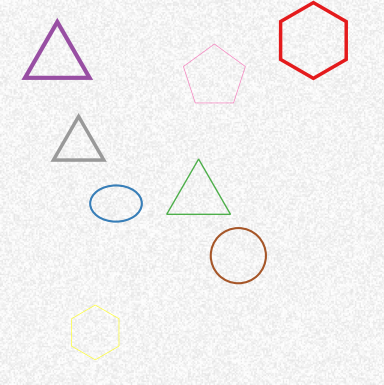[{"shape": "hexagon", "thickness": 2.5, "radius": 0.49, "center": [0.814, 0.895]}, {"shape": "oval", "thickness": 1.5, "radius": 0.34, "center": [0.301, 0.471]}, {"shape": "triangle", "thickness": 1, "radius": 0.48, "center": [0.516, 0.491]}, {"shape": "triangle", "thickness": 3, "radius": 0.48, "center": [0.149, 0.846]}, {"shape": "hexagon", "thickness": 0.5, "radius": 0.36, "center": [0.247, 0.137]}, {"shape": "circle", "thickness": 1.5, "radius": 0.36, "center": [0.619, 0.336]}, {"shape": "pentagon", "thickness": 0.5, "radius": 0.42, "center": [0.557, 0.801]}, {"shape": "triangle", "thickness": 2.5, "radius": 0.38, "center": [0.204, 0.622]}]